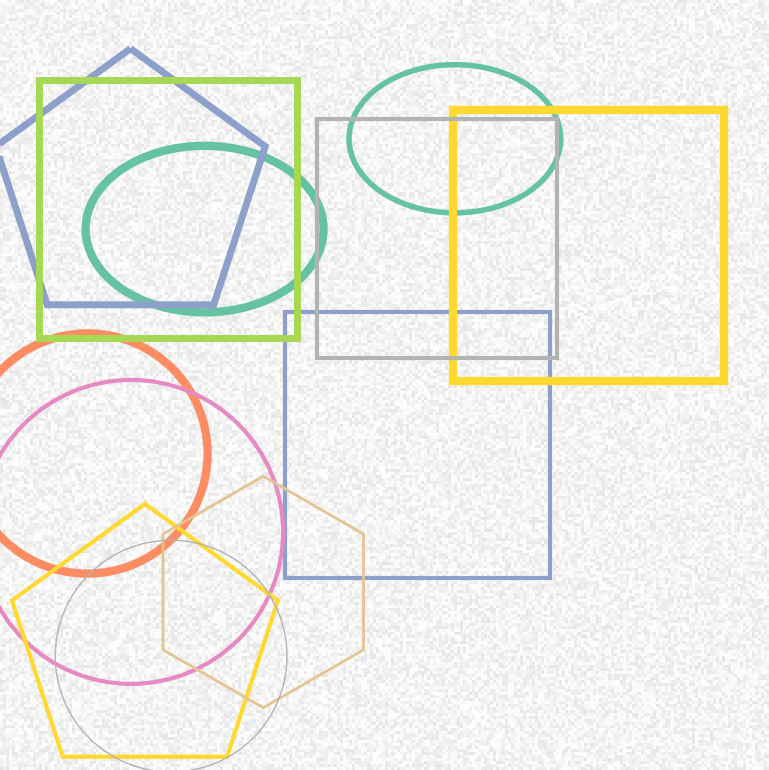[{"shape": "oval", "thickness": 2, "radius": 0.69, "center": [0.591, 0.82]}, {"shape": "oval", "thickness": 3, "radius": 0.77, "center": [0.266, 0.702]}, {"shape": "circle", "thickness": 3, "radius": 0.78, "center": [0.114, 0.411]}, {"shape": "square", "thickness": 1.5, "radius": 0.86, "center": [0.542, 0.422]}, {"shape": "pentagon", "thickness": 2.5, "radius": 0.92, "center": [0.169, 0.753]}, {"shape": "circle", "thickness": 1.5, "radius": 0.99, "center": [0.17, 0.309]}, {"shape": "square", "thickness": 2.5, "radius": 0.84, "center": [0.218, 0.729]}, {"shape": "pentagon", "thickness": 1.5, "radius": 0.91, "center": [0.188, 0.164]}, {"shape": "square", "thickness": 3, "radius": 0.88, "center": [0.764, 0.681]}, {"shape": "hexagon", "thickness": 1, "radius": 0.75, "center": [0.342, 0.231]}, {"shape": "circle", "thickness": 0.5, "radius": 0.75, "center": [0.222, 0.148]}, {"shape": "square", "thickness": 1.5, "radius": 0.78, "center": [0.568, 0.69]}]